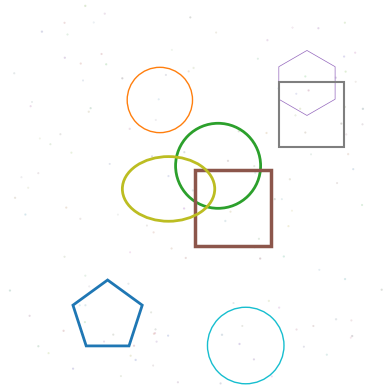[{"shape": "pentagon", "thickness": 2, "radius": 0.47, "center": [0.279, 0.178]}, {"shape": "circle", "thickness": 1, "radius": 0.42, "center": [0.415, 0.74]}, {"shape": "circle", "thickness": 2, "radius": 0.55, "center": [0.566, 0.569]}, {"shape": "hexagon", "thickness": 0.5, "radius": 0.42, "center": [0.797, 0.785]}, {"shape": "square", "thickness": 2.5, "radius": 0.49, "center": [0.604, 0.46]}, {"shape": "square", "thickness": 1.5, "radius": 0.42, "center": [0.809, 0.702]}, {"shape": "oval", "thickness": 2, "radius": 0.6, "center": [0.438, 0.509]}, {"shape": "circle", "thickness": 1, "radius": 0.5, "center": [0.638, 0.103]}]